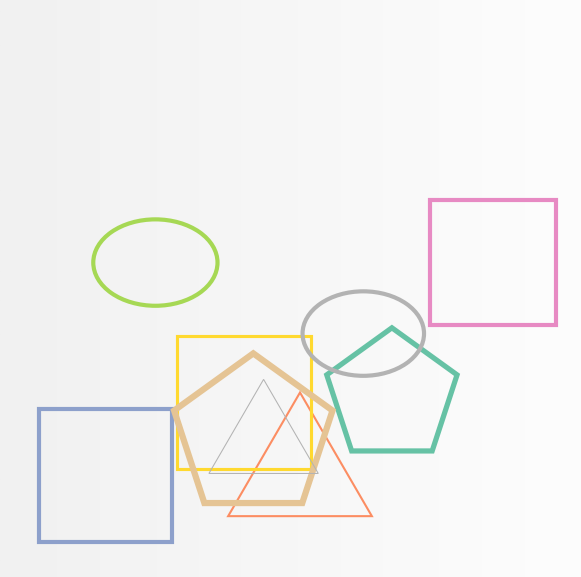[{"shape": "pentagon", "thickness": 2.5, "radius": 0.59, "center": [0.674, 0.314]}, {"shape": "triangle", "thickness": 1, "radius": 0.71, "center": [0.516, 0.177]}, {"shape": "square", "thickness": 2, "radius": 0.57, "center": [0.181, 0.176]}, {"shape": "square", "thickness": 2, "radius": 0.54, "center": [0.849, 0.545]}, {"shape": "oval", "thickness": 2, "radius": 0.53, "center": [0.267, 0.544]}, {"shape": "square", "thickness": 1.5, "radius": 0.57, "center": [0.419, 0.303]}, {"shape": "pentagon", "thickness": 3, "radius": 0.72, "center": [0.436, 0.244]}, {"shape": "oval", "thickness": 2, "radius": 0.52, "center": [0.625, 0.422]}, {"shape": "triangle", "thickness": 0.5, "radius": 0.54, "center": [0.453, 0.234]}]